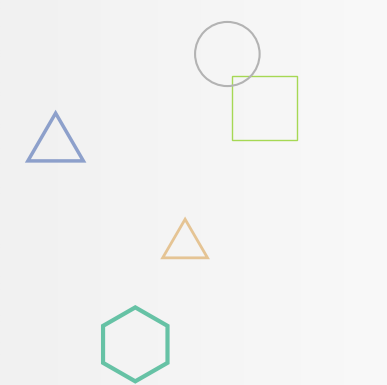[{"shape": "hexagon", "thickness": 3, "radius": 0.48, "center": [0.349, 0.106]}, {"shape": "triangle", "thickness": 2.5, "radius": 0.41, "center": [0.144, 0.623]}, {"shape": "square", "thickness": 1, "radius": 0.42, "center": [0.682, 0.72]}, {"shape": "triangle", "thickness": 2, "radius": 0.33, "center": [0.478, 0.364]}, {"shape": "circle", "thickness": 1.5, "radius": 0.42, "center": [0.587, 0.86]}]